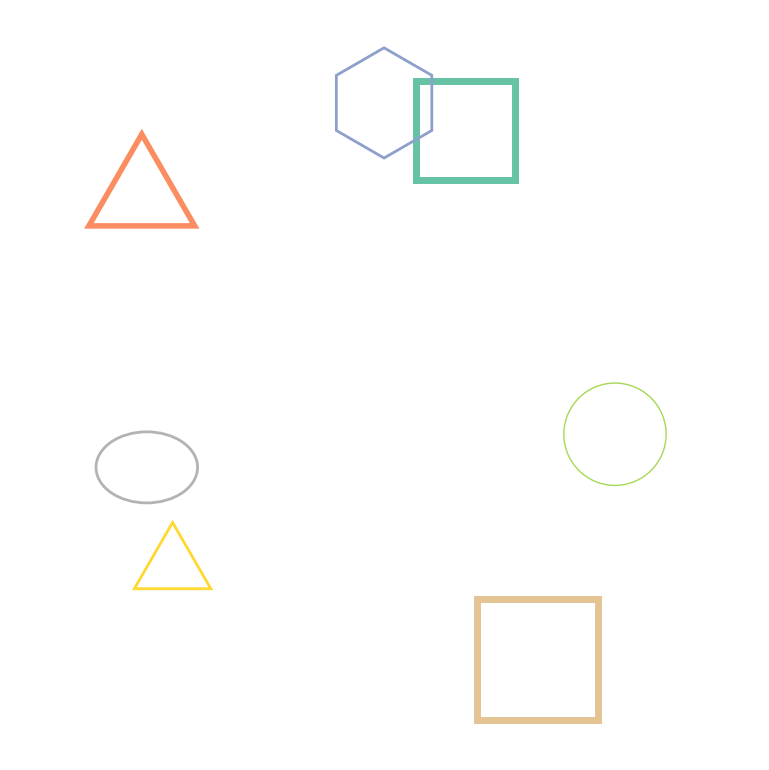[{"shape": "square", "thickness": 2.5, "radius": 0.32, "center": [0.604, 0.831]}, {"shape": "triangle", "thickness": 2, "radius": 0.4, "center": [0.184, 0.746]}, {"shape": "hexagon", "thickness": 1, "radius": 0.36, "center": [0.499, 0.866]}, {"shape": "circle", "thickness": 0.5, "radius": 0.33, "center": [0.799, 0.436]}, {"shape": "triangle", "thickness": 1, "radius": 0.29, "center": [0.224, 0.264]}, {"shape": "square", "thickness": 2.5, "radius": 0.39, "center": [0.698, 0.143]}, {"shape": "oval", "thickness": 1, "radius": 0.33, "center": [0.191, 0.393]}]